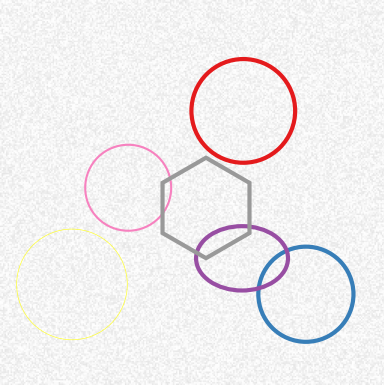[{"shape": "circle", "thickness": 3, "radius": 0.67, "center": [0.632, 0.712]}, {"shape": "circle", "thickness": 3, "radius": 0.62, "center": [0.795, 0.236]}, {"shape": "oval", "thickness": 3, "radius": 0.6, "center": [0.629, 0.329]}, {"shape": "circle", "thickness": 0.5, "radius": 0.72, "center": [0.187, 0.261]}, {"shape": "circle", "thickness": 1.5, "radius": 0.56, "center": [0.333, 0.512]}, {"shape": "hexagon", "thickness": 3, "radius": 0.65, "center": [0.535, 0.46]}]